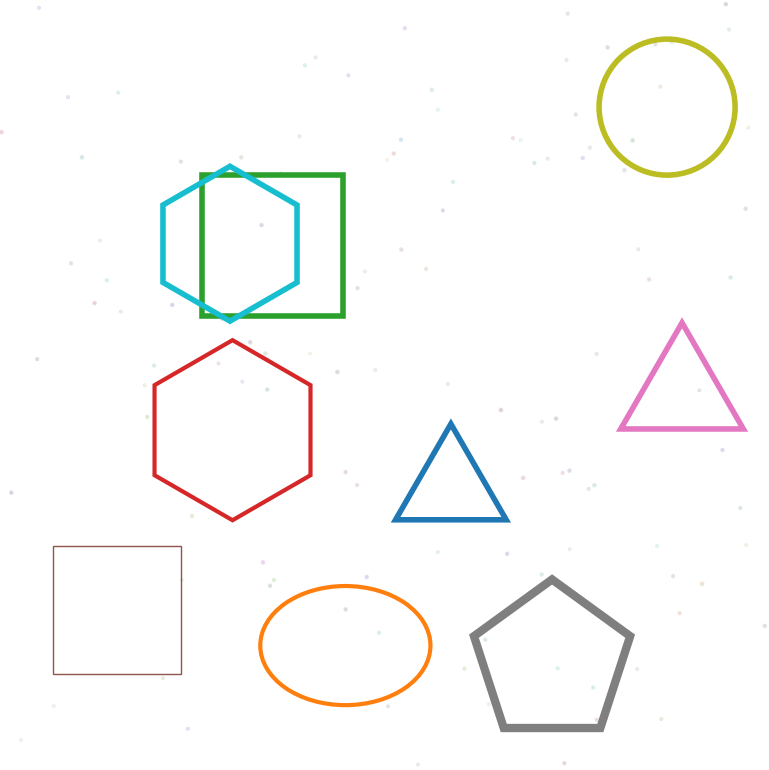[{"shape": "triangle", "thickness": 2, "radius": 0.41, "center": [0.586, 0.366]}, {"shape": "oval", "thickness": 1.5, "radius": 0.55, "center": [0.449, 0.162]}, {"shape": "square", "thickness": 2, "radius": 0.46, "center": [0.354, 0.681]}, {"shape": "hexagon", "thickness": 1.5, "radius": 0.58, "center": [0.302, 0.441]}, {"shape": "square", "thickness": 0.5, "radius": 0.42, "center": [0.152, 0.208]}, {"shape": "triangle", "thickness": 2, "radius": 0.46, "center": [0.886, 0.489]}, {"shape": "pentagon", "thickness": 3, "radius": 0.53, "center": [0.717, 0.141]}, {"shape": "circle", "thickness": 2, "radius": 0.44, "center": [0.866, 0.861]}, {"shape": "hexagon", "thickness": 2, "radius": 0.5, "center": [0.299, 0.683]}]